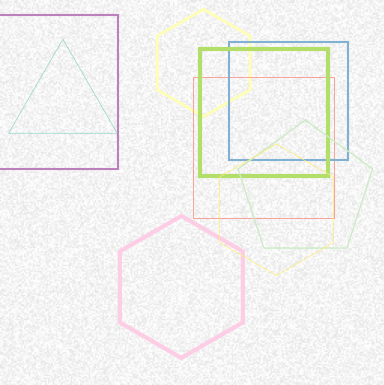[{"shape": "triangle", "thickness": 0.5, "radius": 0.81, "center": [0.163, 0.735]}, {"shape": "hexagon", "thickness": 2, "radius": 0.7, "center": [0.529, 0.837]}, {"shape": "square", "thickness": 0.5, "radius": 0.92, "center": [0.686, 0.616]}, {"shape": "square", "thickness": 1.5, "radius": 0.77, "center": [0.75, 0.737]}, {"shape": "square", "thickness": 3, "radius": 0.83, "center": [0.687, 0.708]}, {"shape": "hexagon", "thickness": 3, "radius": 0.92, "center": [0.471, 0.255]}, {"shape": "square", "thickness": 1.5, "radius": 1.0, "center": [0.108, 0.761]}, {"shape": "pentagon", "thickness": 1, "radius": 0.92, "center": [0.793, 0.504]}, {"shape": "hexagon", "thickness": 0.5, "radius": 0.85, "center": [0.718, 0.455]}]